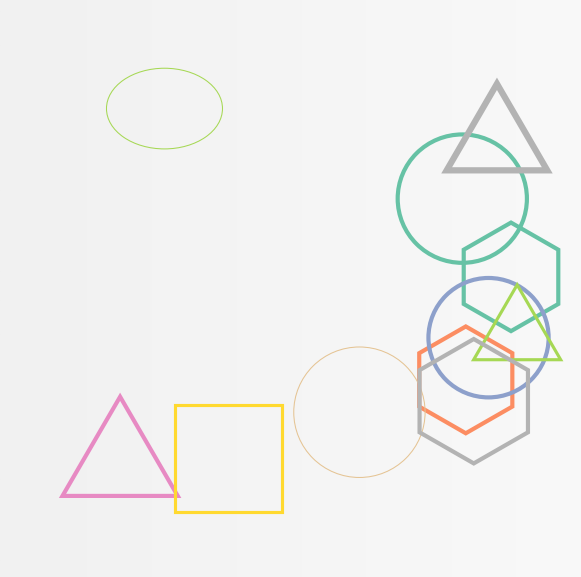[{"shape": "circle", "thickness": 2, "radius": 0.56, "center": [0.795, 0.655]}, {"shape": "hexagon", "thickness": 2, "radius": 0.47, "center": [0.879, 0.52]}, {"shape": "hexagon", "thickness": 2, "radius": 0.46, "center": [0.801, 0.341]}, {"shape": "circle", "thickness": 2, "radius": 0.52, "center": [0.84, 0.414]}, {"shape": "triangle", "thickness": 2, "radius": 0.57, "center": [0.207, 0.198]}, {"shape": "triangle", "thickness": 1.5, "radius": 0.43, "center": [0.89, 0.419]}, {"shape": "oval", "thickness": 0.5, "radius": 0.5, "center": [0.283, 0.811]}, {"shape": "square", "thickness": 1.5, "radius": 0.46, "center": [0.393, 0.205]}, {"shape": "circle", "thickness": 0.5, "radius": 0.56, "center": [0.618, 0.285]}, {"shape": "triangle", "thickness": 3, "radius": 0.5, "center": [0.855, 0.754]}, {"shape": "hexagon", "thickness": 2, "radius": 0.54, "center": [0.815, 0.304]}]